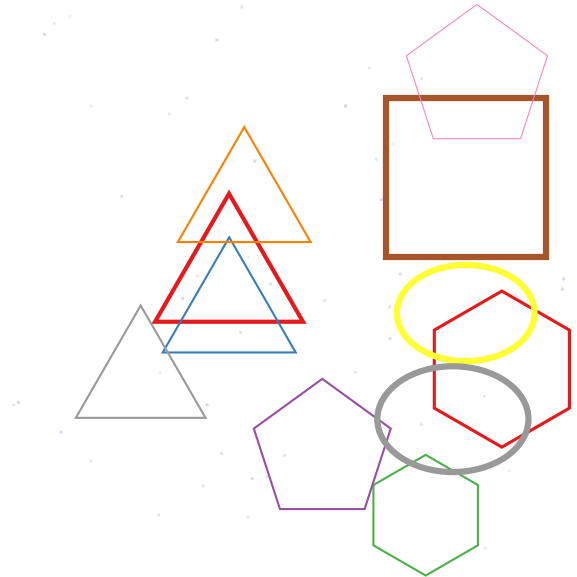[{"shape": "hexagon", "thickness": 1.5, "radius": 0.68, "center": [0.869, 0.36]}, {"shape": "triangle", "thickness": 2, "radius": 0.74, "center": [0.397, 0.516]}, {"shape": "triangle", "thickness": 1, "radius": 0.66, "center": [0.397, 0.455]}, {"shape": "hexagon", "thickness": 1, "radius": 0.52, "center": [0.737, 0.107]}, {"shape": "pentagon", "thickness": 1, "radius": 0.62, "center": [0.558, 0.218]}, {"shape": "triangle", "thickness": 1, "radius": 0.66, "center": [0.423, 0.646]}, {"shape": "oval", "thickness": 3, "radius": 0.6, "center": [0.806, 0.457]}, {"shape": "square", "thickness": 3, "radius": 0.69, "center": [0.807, 0.692]}, {"shape": "pentagon", "thickness": 0.5, "radius": 0.64, "center": [0.826, 0.863]}, {"shape": "oval", "thickness": 3, "radius": 0.65, "center": [0.784, 0.273]}, {"shape": "triangle", "thickness": 1, "radius": 0.65, "center": [0.244, 0.34]}]